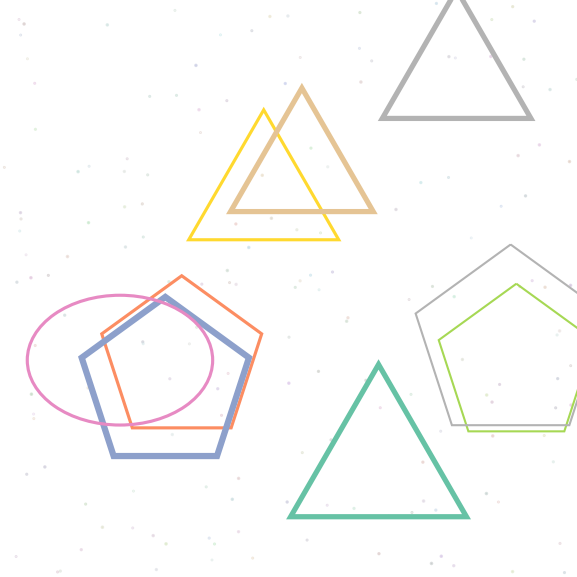[{"shape": "triangle", "thickness": 2.5, "radius": 0.88, "center": [0.656, 0.192]}, {"shape": "pentagon", "thickness": 1.5, "radius": 0.73, "center": [0.315, 0.376]}, {"shape": "pentagon", "thickness": 3, "radius": 0.76, "center": [0.286, 0.333]}, {"shape": "oval", "thickness": 1.5, "radius": 0.8, "center": [0.208, 0.376]}, {"shape": "pentagon", "thickness": 1, "radius": 0.71, "center": [0.894, 0.367]}, {"shape": "triangle", "thickness": 1.5, "radius": 0.75, "center": [0.457, 0.659]}, {"shape": "triangle", "thickness": 2.5, "radius": 0.71, "center": [0.523, 0.704]}, {"shape": "triangle", "thickness": 2.5, "radius": 0.74, "center": [0.791, 0.868]}, {"shape": "pentagon", "thickness": 1, "radius": 0.86, "center": [0.884, 0.403]}]